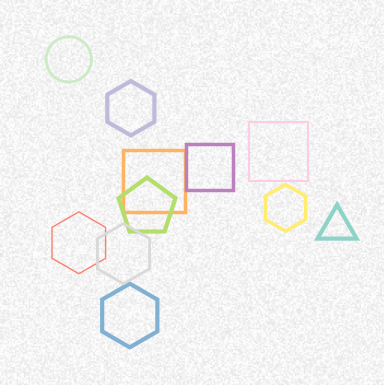[{"shape": "triangle", "thickness": 3, "radius": 0.29, "center": [0.875, 0.41]}, {"shape": "square", "thickness": 0.5, "radius": 0.43, "center": [0.868, 0.625]}, {"shape": "hexagon", "thickness": 3, "radius": 0.35, "center": [0.34, 0.719]}, {"shape": "hexagon", "thickness": 1, "radius": 0.4, "center": [0.205, 0.369]}, {"shape": "hexagon", "thickness": 3, "radius": 0.41, "center": [0.337, 0.181]}, {"shape": "square", "thickness": 2.5, "radius": 0.4, "center": [0.399, 0.53]}, {"shape": "pentagon", "thickness": 3, "radius": 0.39, "center": [0.382, 0.461]}, {"shape": "square", "thickness": 1.5, "radius": 0.38, "center": [0.723, 0.606]}, {"shape": "hexagon", "thickness": 2, "radius": 0.39, "center": [0.321, 0.341]}, {"shape": "square", "thickness": 2.5, "radius": 0.3, "center": [0.544, 0.566]}, {"shape": "circle", "thickness": 2, "radius": 0.29, "center": [0.179, 0.846]}, {"shape": "hexagon", "thickness": 2.5, "radius": 0.3, "center": [0.742, 0.46]}]